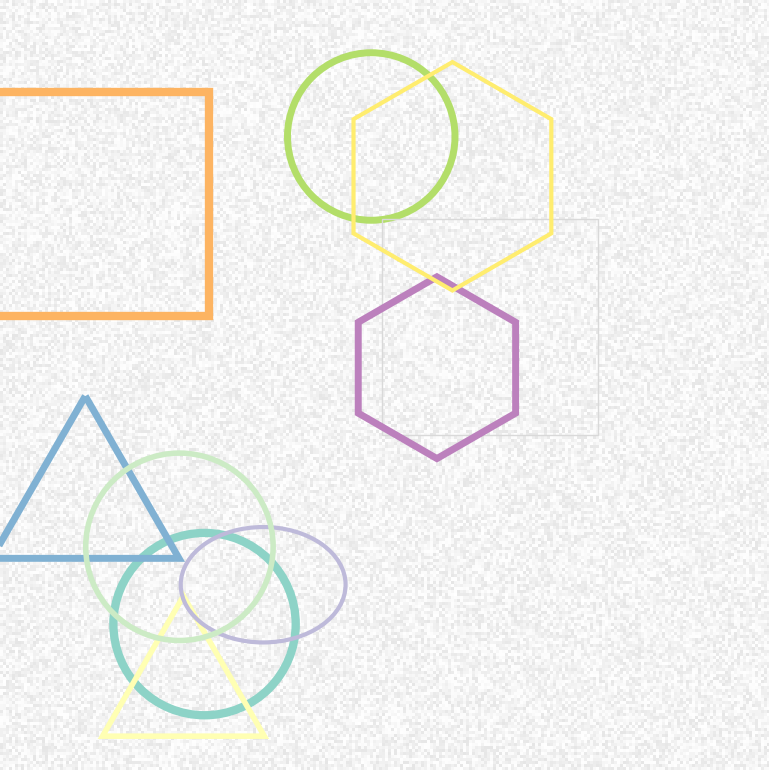[{"shape": "circle", "thickness": 3, "radius": 0.59, "center": [0.266, 0.189]}, {"shape": "triangle", "thickness": 2, "radius": 0.61, "center": [0.238, 0.105]}, {"shape": "oval", "thickness": 1.5, "radius": 0.54, "center": [0.342, 0.241]}, {"shape": "triangle", "thickness": 2.5, "radius": 0.7, "center": [0.111, 0.345]}, {"shape": "square", "thickness": 3, "radius": 0.73, "center": [0.126, 0.735]}, {"shape": "circle", "thickness": 2.5, "radius": 0.54, "center": [0.482, 0.823]}, {"shape": "square", "thickness": 0.5, "radius": 0.7, "center": [0.637, 0.575]}, {"shape": "hexagon", "thickness": 2.5, "radius": 0.59, "center": [0.567, 0.522]}, {"shape": "circle", "thickness": 2, "radius": 0.61, "center": [0.233, 0.29]}, {"shape": "hexagon", "thickness": 1.5, "radius": 0.74, "center": [0.588, 0.771]}]